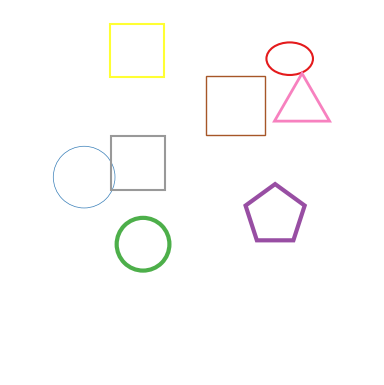[{"shape": "oval", "thickness": 1.5, "radius": 0.3, "center": [0.752, 0.848]}, {"shape": "circle", "thickness": 0.5, "radius": 0.4, "center": [0.219, 0.54]}, {"shape": "circle", "thickness": 3, "radius": 0.34, "center": [0.372, 0.366]}, {"shape": "pentagon", "thickness": 3, "radius": 0.4, "center": [0.715, 0.441]}, {"shape": "square", "thickness": 1.5, "radius": 0.35, "center": [0.356, 0.869]}, {"shape": "square", "thickness": 1, "radius": 0.39, "center": [0.612, 0.726]}, {"shape": "triangle", "thickness": 2, "radius": 0.41, "center": [0.784, 0.727]}, {"shape": "square", "thickness": 1.5, "radius": 0.35, "center": [0.359, 0.578]}]